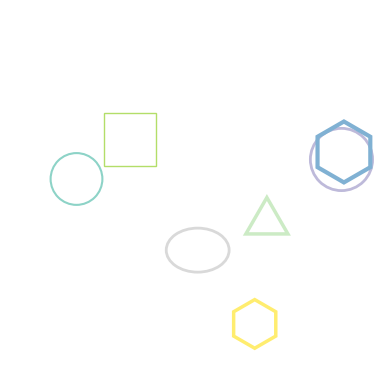[{"shape": "circle", "thickness": 1.5, "radius": 0.34, "center": [0.199, 0.535]}, {"shape": "circle", "thickness": 2, "radius": 0.4, "center": [0.887, 0.586]}, {"shape": "hexagon", "thickness": 3, "radius": 0.4, "center": [0.893, 0.605]}, {"shape": "square", "thickness": 1, "radius": 0.34, "center": [0.338, 0.638]}, {"shape": "oval", "thickness": 2, "radius": 0.41, "center": [0.513, 0.35]}, {"shape": "triangle", "thickness": 2.5, "radius": 0.32, "center": [0.693, 0.424]}, {"shape": "hexagon", "thickness": 2.5, "radius": 0.32, "center": [0.662, 0.159]}]